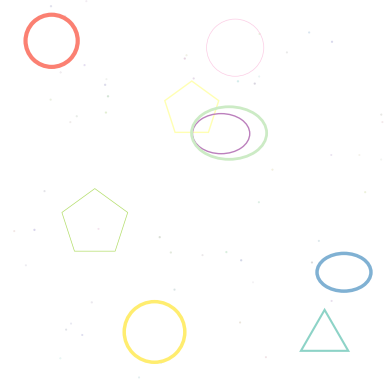[{"shape": "triangle", "thickness": 1.5, "radius": 0.35, "center": [0.843, 0.124]}, {"shape": "pentagon", "thickness": 1, "radius": 0.37, "center": [0.498, 0.716]}, {"shape": "circle", "thickness": 3, "radius": 0.34, "center": [0.134, 0.894]}, {"shape": "oval", "thickness": 2.5, "radius": 0.35, "center": [0.893, 0.293]}, {"shape": "pentagon", "thickness": 0.5, "radius": 0.45, "center": [0.246, 0.42]}, {"shape": "circle", "thickness": 0.5, "radius": 0.37, "center": [0.611, 0.876]}, {"shape": "oval", "thickness": 1, "radius": 0.37, "center": [0.574, 0.653]}, {"shape": "oval", "thickness": 2, "radius": 0.49, "center": [0.595, 0.654]}, {"shape": "circle", "thickness": 2.5, "radius": 0.39, "center": [0.401, 0.138]}]